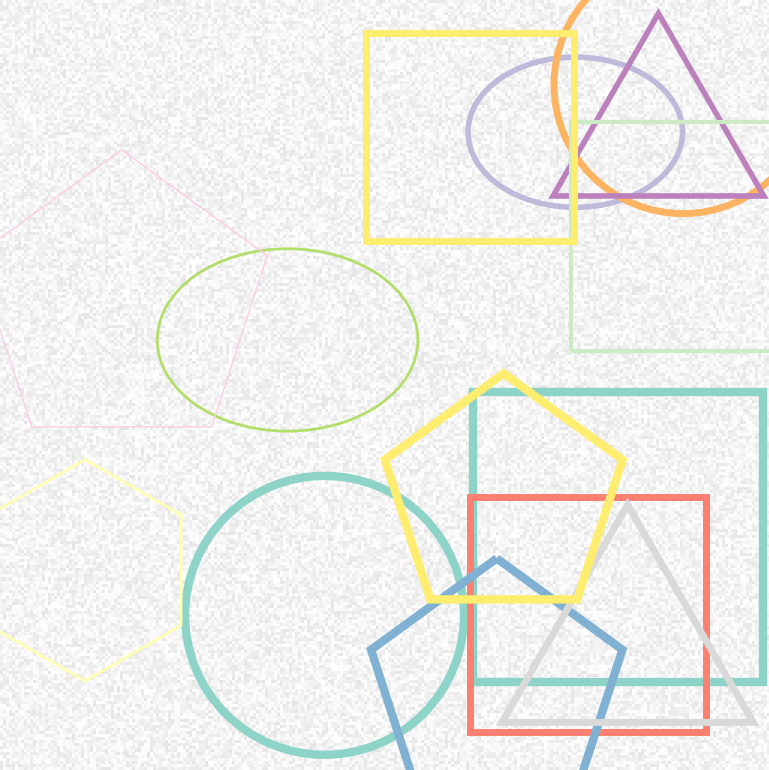[{"shape": "circle", "thickness": 3, "radius": 0.91, "center": [0.421, 0.201]}, {"shape": "square", "thickness": 3, "radius": 0.94, "center": [0.802, 0.303]}, {"shape": "hexagon", "thickness": 1, "radius": 0.72, "center": [0.111, 0.259]}, {"shape": "oval", "thickness": 2, "radius": 0.7, "center": [0.747, 0.828]}, {"shape": "square", "thickness": 2.5, "radius": 0.77, "center": [0.764, 0.202]}, {"shape": "pentagon", "thickness": 3, "radius": 0.86, "center": [0.645, 0.103]}, {"shape": "circle", "thickness": 2.5, "radius": 0.84, "center": [0.887, 0.89]}, {"shape": "oval", "thickness": 1, "radius": 0.85, "center": [0.373, 0.559]}, {"shape": "pentagon", "thickness": 0.5, "radius": 0.99, "center": [0.158, 0.607]}, {"shape": "triangle", "thickness": 2.5, "radius": 0.94, "center": [0.815, 0.156]}, {"shape": "triangle", "thickness": 2, "radius": 0.79, "center": [0.855, 0.824]}, {"shape": "square", "thickness": 1.5, "radius": 0.74, "center": [0.891, 0.692]}, {"shape": "square", "thickness": 2.5, "radius": 0.68, "center": [0.61, 0.822]}, {"shape": "pentagon", "thickness": 3, "radius": 0.81, "center": [0.654, 0.353]}]